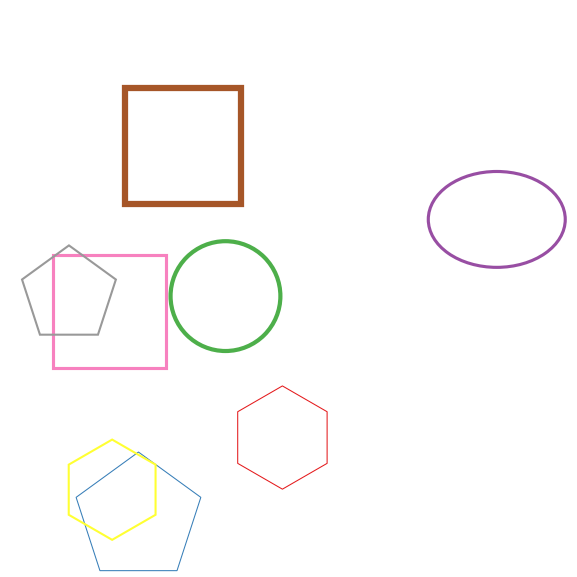[{"shape": "hexagon", "thickness": 0.5, "radius": 0.45, "center": [0.489, 0.241]}, {"shape": "pentagon", "thickness": 0.5, "radius": 0.57, "center": [0.24, 0.103]}, {"shape": "circle", "thickness": 2, "radius": 0.48, "center": [0.39, 0.486]}, {"shape": "oval", "thickness": 1.5, "radius": 0.59, "center": [0.86, 0.619]}, {"shape": "hexagon", "thickness": 1, "radius": 0.43, "center": [0.194, 0.151]}, {"shape": "square", "thickness": 3, "radius": 0.5, "center": [0.317, 0.746]}, {"shape": "square", "thickness": 1.5, "radius": 0.49, "center": [0.19, 0.46]}, {"shape": "pentagon", "thickness": 1, "radius": 0.43, "center": [0.119, 0.489]}]